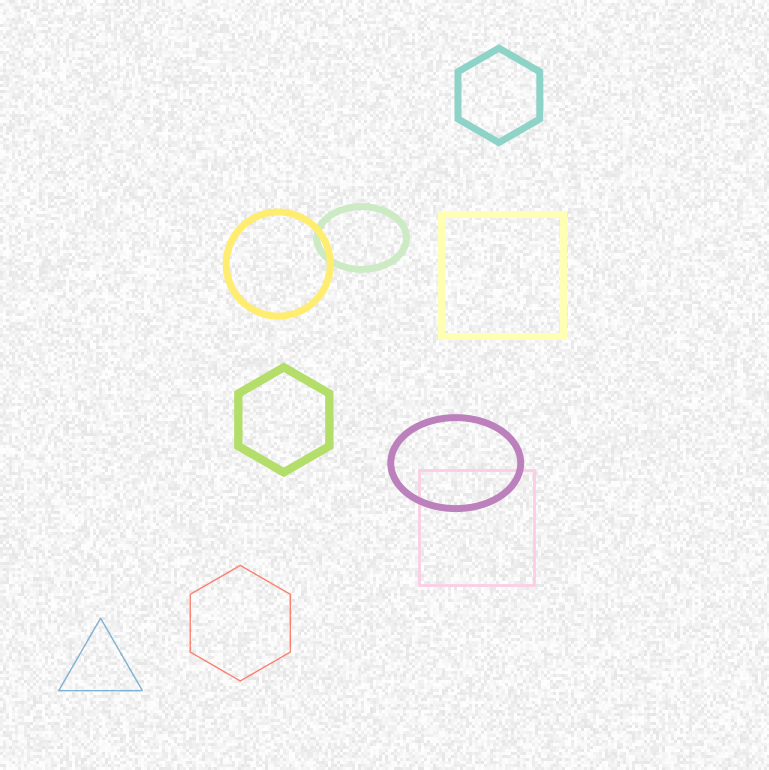[{"shape": "hexagon", "thickness": 2.5, "radius": 0.31, "center": [0.648, 0.876]}, {"shape": "square", "thickness": 2.5, "radius": 0.4, "center": [0.652, 0.643]}, {"shape": "hexagon", "thickness": 0.5, "radius": 0.38, "center": [0.312, 0.191]}, {"shape": "triangle", "thickness": 0.5, "radius": 0.31, "center": [0.131, 0.134]}, {"shape": "hexagon", "thickness": 3, "radius": 0.34, "center": [0.369, 0.455]}, {"shape": "square", "thickness": 1, "radius": 0.37, "center": [0.619, 0.315]}, {"shape": "oval", "thickness": 2.5, "radius": 0.42, "center": [0.592, 0.399]}, {"shape": "oval", "thickness": 2.5, "radius": 0.29, "center": [0.47, 0.691]}, {"shape": "circle", "thickness": 2.5, "radius": 0.34, "center": [0.361, 0.657]}]